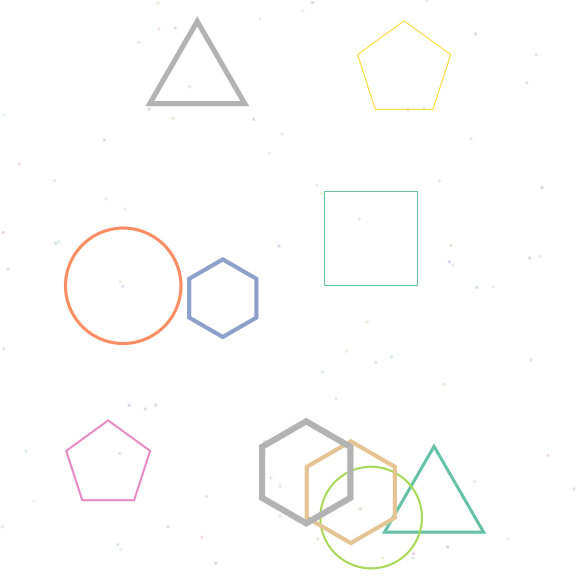[{"shape": "square", "thickness": 0.5, "radius": 0.4, "center": [0.642, 0.587]}, {"shape": "triangle", "thickness": 1.5, "radius": 0.5, "center": [0.752, 0.127]}, {"shape": "circle", "thickness": 1.5, "radius": 0.5, "center": [0.213, 0.504]}, {"shape": "hexagon", "thickness": 2, "radius": 0.34, "center": [0.386, 0.483]}, {"shape": "pentagon", "thickness": 1, "radius": 0.38, "center": [0.187, 0.195]}, {"shape": "circle", "thickness": 1, "radius": 0.44, "center": [0.643, 0.103]}, {"shape": "pentagon", "thickness": 0.5, "radius": 0.42, "center": [0.7, 0.878]}, {"shape": "hexagon", "thickness": 2, "radius": 0.44, "center": [0.608, 0.147]}, {"shape": "triangle", "thickness": 2.5, "radius": 0.47, "center": [0.342, 0.867]}, {"shape": "hexagon", "thickness": 3, "radius": 0.44, "center": [0.53, 0.181]}]